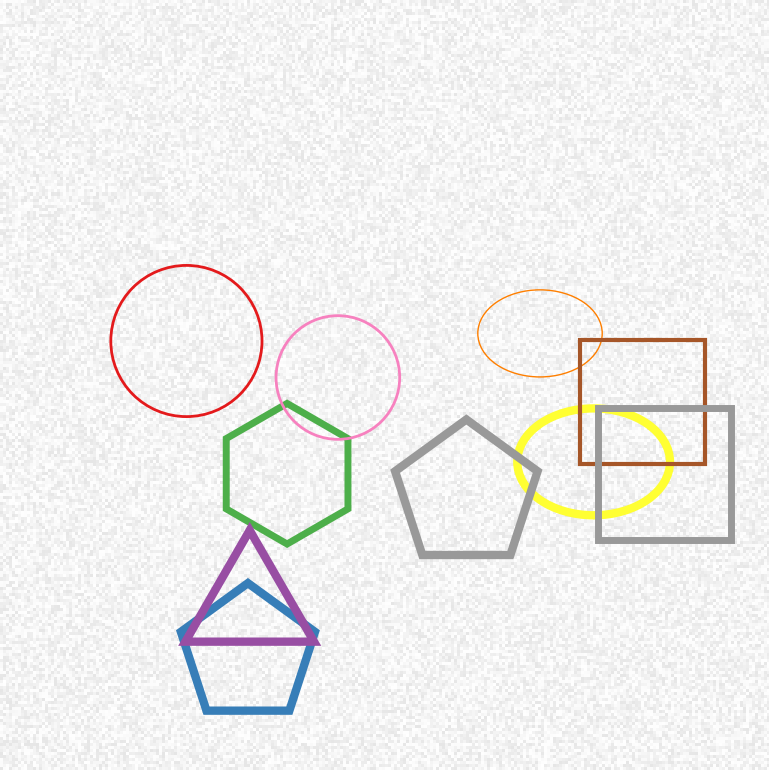[{"shape": "circle", "thickness": 1, "radius": 0.49, "center": [0.242, 0.557]}, {"shape": "pentagon", "thickness": 3, "radius": 0.46, "center": [0.322, 0.151]}, {"shape": "hexagon", "thickness": 2.5, "radius": 0.46, "center": [0.373, 0.385]}, {"shape": "triangle", "thickness": 3, "radius": 0.48, "center": [0.324, 0.215]}, {"shape": "oval", "thickness": 0.5, "radius": 0.4, "center": [0.701, 0.567]}, {"shape": "oval", "thickness": 3, "radius": 0.5, "center": [0.771, 0.4]}, {"shape": "square", "thickness": 1.5, "radius": 0.4, "center": [0.835, 0.478]}, {"shape": "circle", "thickness": 1, "radius": 0.4, "center": [0.439, 0.51]}, {"shape": "square", "thickness": 2.5, "radius": 0.43, "center": [0.863, 0.384]}, {"shape": "pentagon", "thickness": 3, "radius": 0.49, "center": [0.606, 0.358]}]